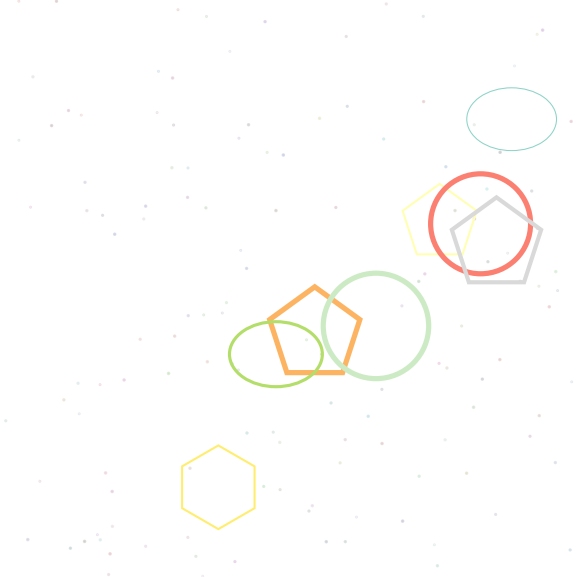[{"shape": "oval", "thickness": 0.5, "radius": 0.39, "center": [0.886, 0.793]}, {"shape": "pentagon", "thickness": 1, "radius": 0.34, "center": [0.761, 0.613]}, {"shape": "circle", "thickness": 2.5, "radius": 0.43, "center": [0.832, 0.612]}, {"shape": "pentagon", "thickness": 2.5, "radius": 0.41, "center": [0.545, 0.42]}, {"shape": "oval", "thickness": 1.5, "radius": 0.4, "center": [0.478, 0.386]}, {"shape": "pentagon", "thickness": 2, "radius": 0.41, "center": [0.86, 0.576]}, {"shape": "circle", "thickness": 2.5, "radius": 0.46, "center": [0.651, 0.435]}, {"shape": "hexagon", "thickness": 1, "radius": 0.36, "center": [0.378, 0.155]}]